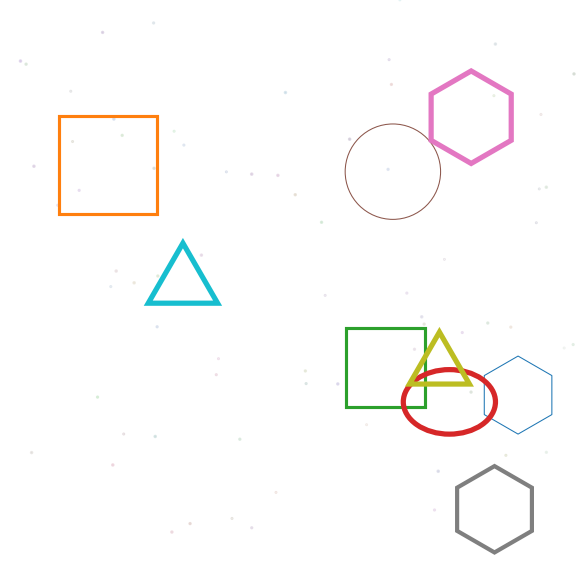[{"shape": "hexagon", "thickness": 0.5, "radius": 0.34, "center": [0.897, 0.315]}, {"shape": "square", "thickness": 1.5, "radius": 0.42, "center": [0.187, 0.714]}, {"shape": "square", "thickness": 1.5, "radius": 0.34, "center": [0.667, 0.362]}, {"shape": "oval", "thickness": 2.5, "radius": 0.4, "center": [0.778, 0.303]}, {"shape": "circle", "thickness": 0.5, "radius": 0.41, "center": [0.68, 0.702]}, {"shape": "hexagon", "thickness": 2.5, "radius": 0.4, "center": [0.816, 0.796]}, {"shape": "hexagon", "thickness": 2, "radius": 0.37, "center": [0.856, 0.117]}, {"shape": "triangle", "thickness": 2.5, "radius": 0.3, "center": [0.761, 0.364]}, {"shape": "triangle", "thickness": 2.5, "radius": 0.35, "center": [0.317, 0.509]}]